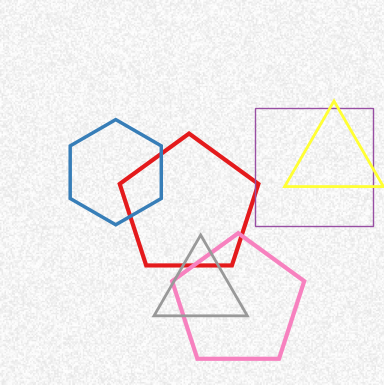[{"shape": "pentagon", "thickness": 3, "radius": 0.95, "center": [0.491, 0.464]}, {"shape": "hexagon", "thickness": 2.5, "radius": 0.68, "center": [0.301, 0.553]}, {"shape": "square", "thickness": 1, "radius": 0.77, "center": [0.815, 0.567]}, {"shape": "triangle", "thickness": 2, "radius": 0.74, "center": [0.868, 0.589]}, {"shape": "pentagon", "thickness": 3, "radius": 0.9, "center": [0.619, 0.214]}, {"shape": "triangle", "thickness": 2, "radius": 0.7, "center": [0.521, 0.25]}]